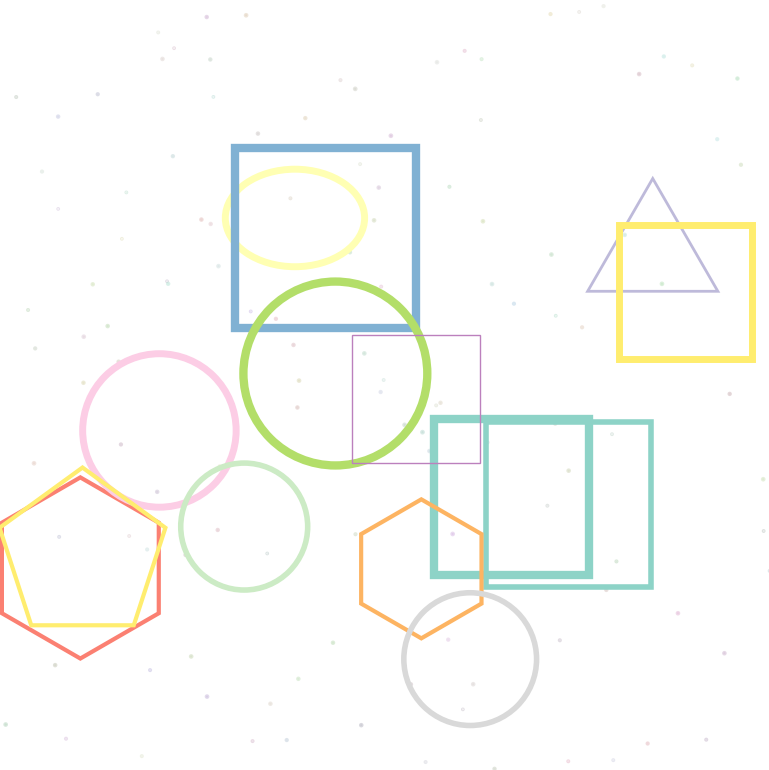[{"shape": "square", "thickness": 3, "radius": 0.5, "center": [0.664, 0.354]}, {"shape": "square", "thickness": 2, "radius": 0.54, "center": [0.739, 0.345]}, {"shape": "oval", "thickness": 2.5, "radius": 0.45, "center": [0.383, 0.717]}, {"shape": "triangle", "thickness": 1, "radius": 0.49, "center": [0.848, 0.671]}, {"shape": "hexagon", "thickness": 1.5, "radius": 0.59, "center": [0.104, 0.262]}, {"shape": "square", "thickness": 3, "radius": 0.58, "center": [0.423, 0.691]}, {"shape": "hexagon", "thickness": 1.5, "radius": 0.45, "center": [0.547, 0.261]}, {"shape": "circle", "thickness": 3, "radius": 0.6, "center": [0.436, 0.515]}, {"shape": "circle", "thickness": 2.5, "radius": 0.5, "center": [0.207, 0.441]}, {"shape": "circle", "thickness": 2, "radius": 0.43, "center": [0.611, 0.144]}, {"shape": "square", "thickness": 0.5, "radius": 0.41, "center": [0.54, 0.482]}, {"shape": "circle", "thickness": 2, "radius": 0.41, "center": [0.317, 0.316]}, {"shape": "square", "thickness": 2.5, "radius": 0.43, "center": [0.89, 0.621]}, {"shape": "pentagon", "thickness": 1.5, "radius": 0.57, "center": [0.107, 0.28]}]